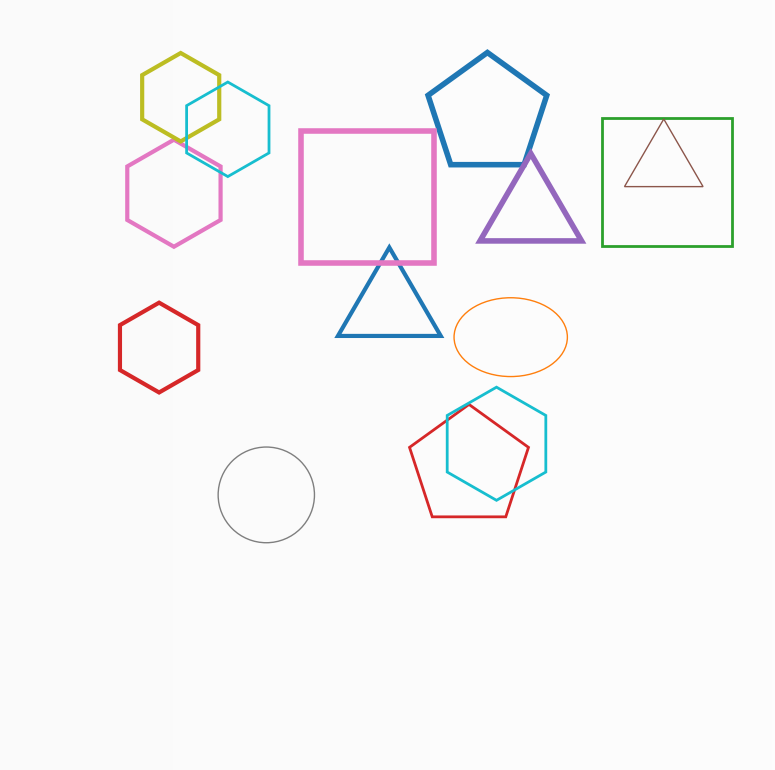[{"shape": "pentagon", "thickness": 2, "radius": 0.4, "center": [0.629, 0.851]}, {"shape": "triangle", "thickness": 1.5, "radius": 0.38, "center": [0.502, 0.602]}, {"shape": "oval", "thickness": 0.5, "radius": 0.37, "center": [0.659, 0.562]}, {"shape": "square", "thickness": 1, "radius": 0.42, "center": [0.861, 0.764]}, {"shape": "hexagon", "thickness": 1.5, "radius": 0.29, "center": [0.205, 0.549]}, {"shape": "pentagon", "thickness": 1, "radius": 0.4, "center": [0.605, 0.394]}, {"shape": "triangle", "thickness": 2, "radius": 0.38, "center": [0.685, 0.725]}, {"shape": "triangle", "thickness": 0.5, "radius": 0.29, "center": [0.856, 0.787]}, {"shape": "hexagon", "thickness": 1.5, "radius": 0.35, "center": [0.224, 0.749]}, {"shape": "square", "thickness": 2, "radius": 0.43, "center": [0.474, 0.744]}, {"shape": "circle", "thickness": 0.5, "radius": 0.31, "center": [0.344, 0.357]}, {"shape": "hexagon", "thickness": 1.5, "radius": 0.29, "center": [0.233, 0.874]}, {"shape": "hexagon", "thickness": 1, "radius": 0.37, "center": [0.641, 0.424]}, {"shape": "hexagon", "thickness": 1, "radius": 0.31, "center": [0.294, 0.832]}]